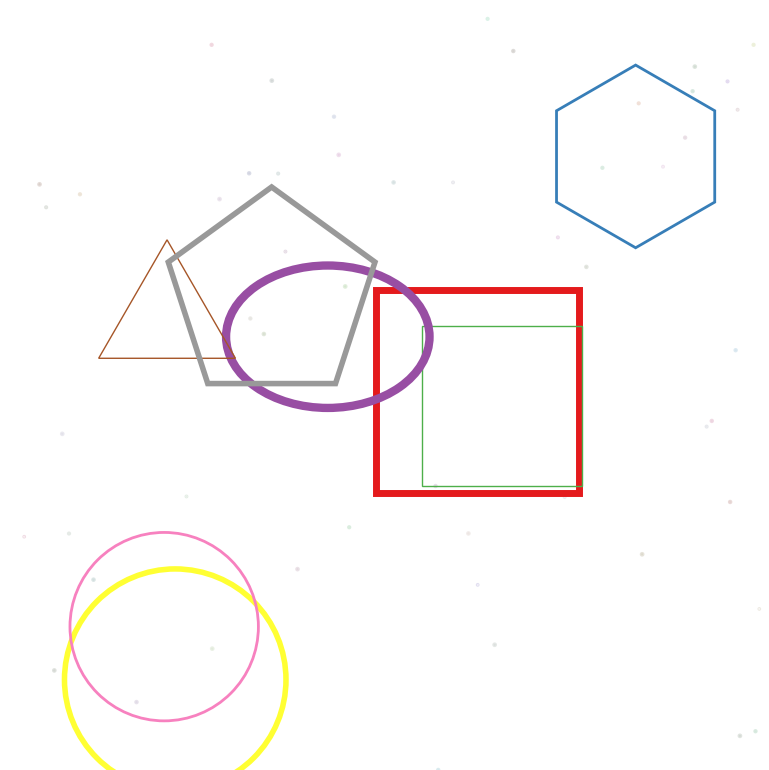[{"shape": "square", "thickness": 2.5, "radius": 0.66, "center": [0.62, 0.492]}, {"shape": "hexagon", "thickness": 1, "radius": 0.59, "center": [0.825, 0.797]}, {"shape": "square", "thickness": 0.5, "radius": 0.52, "center": [0.652, 0.473]}, {"shape": "oval", "thickness": 3, "radius": 0.66, "center": [0.426, 0.563]}, {"shape": "circle", "thickness": 2, "radius": 0.72, "center": [0.228, 0.117]}, {"shape": "triangle", "thickness": 0.5, "radius": 0.51, "center": [0.217, 0.586]}, {"shape": "circle", "thickness": 1, "radius": 0.61, "center": [0.213, 0.186]}, {"shape": "pentagon", "thickness": 2, "radius": 0.71, "center": [0.353, 0.616]}]